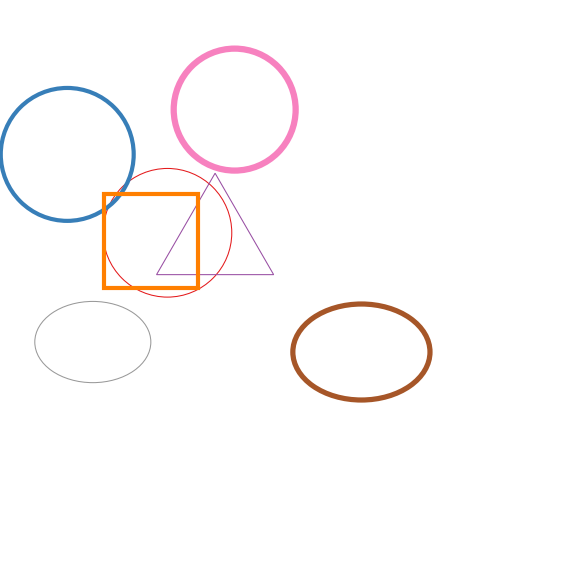[{"shape": "circle", "thickness": 0.5, "radius": 0.56, "center": [0.29, 0.596]}, {"shape": "circle", "thickness": 2, "radius": 0.58, "center": [0.116, 0.732]}, {"shape": "triangle", "thickness": 0.5, "radius": 0.59, "center": [0.372, 0.582]}, {"shape": "square", "thickness": 2, "radius": 0.41, "center": [0.261, 0.582]}, {"shape": "oval", "thickness": 2.5, "radius": 0.59, "center": [0.626, 0.39]}, {"shape": "circle", "thickness": 3, "radius": 0.53, "center": [0.406, 0.809]}, {"shape": "oval", "thickness": 0.5, "radius": 0.5, "center": [0.161, 0.407]}]